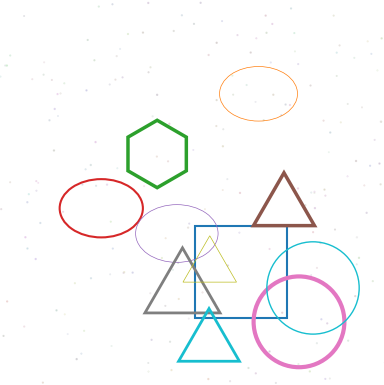[{"shape": "square", "thickness": 1.5, "radius": 0.6, "center": [0.626, 0.293]}, {"shape": "oval", "thickness": 0.5, "radius": 0.51, "center": [0.672, 0.756]}, {"shape": "hexagon", "thickness": 2.5, "radius": 0.44, "center": [0.408, 0.6]}, {"shape": "oval", "thickness": 1.5, "radius": 0.54, "center": [0.263, 0.459]}, {"shape": "oval", "thickness": 0.5, "radius": 0.54, "center": [0.459, 0.393]}, {"shape": "triangle", "thickness": 2.5, "radius": 0.46, "center": [0.738, 0.46]}, {"shape": "circle", "thickness": 3, "radius": 0.59, "center": [0.777, 0.164]}, {"shape": "triangle", "thickness": 2, "radius": 0.56, "center": [0.474, 0.244]}, {"shape": "triangle", "thickness": 0.5, "radius": 0.4, "center": [0.545, 0.307]}, {"shape": "circle", "thickness": 1, "radius": 0.6, "center": [0.813, 0.252]}, {"shape": "triangle", "thickness": 2, "radius": 0.46, "center": [0.543, 0.107]}]